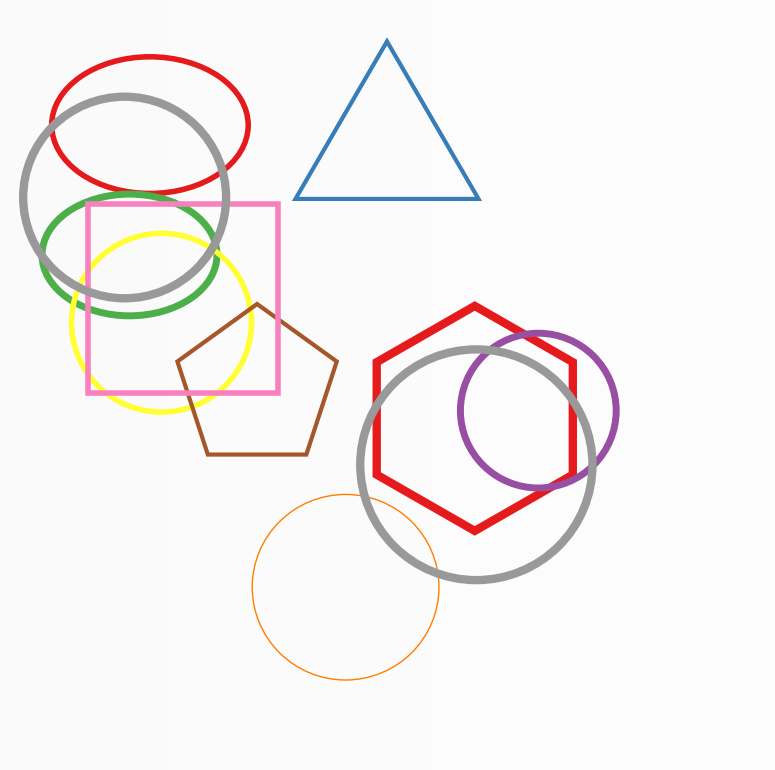[{"shape": "hexagon", "thickness": 3, "radius": 0.73, "center": [0.613, 0.457]}, {"shape": "oval", "thickness": 2, "radius": 0.63, "center": [0.193, 0.837]}, {"shape": "triangle", "thickness": 1.5, "radius": 0.68, "center": [0.499, 0.81]}, {"shape": "oval", "thickness": 2.5, "radius": 0.56, "center": [0.167, 0.669]}, {"shape": "circle", "thickness": 2.5, "radius": 0.5, "center": [0.695, 0.467]}, {"shape": "circle", "thickness": 0.5, "radius": 0.6, "center": [0.446, 0.237]}, {"shape": "circle", "thickness": 2, "radius": 0.58, "center": [0.208, 0.581]}, {"shape": "pentagon", "thickness": 1.5, "radius": 0.54, "center": [0.332, 0.497]}, {"shape": "square", "thickness": 2, "radius": 0.61, "center": [0.236, 0.612]}, {"shape": "circle", "thickness": 3, "radius": 0.75, "center": [0.615, 0.396]}, {"shape": "circle", "thickness": 3, "radius": 0.65, "center": [0.161, 0.744]}]